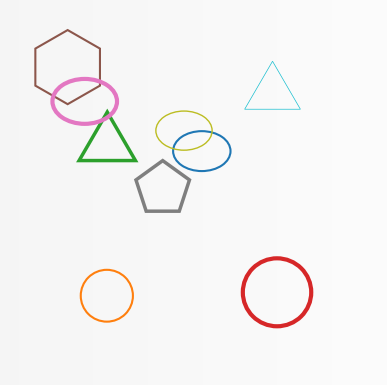[{"shape": "oval", "thickness": 1.5, "radius": 0.37, "center": [0.521, 0.607]}, {"shape": "circle", "thickness": 1.5, "radius": 0.34, "center": [0.276, 0.232]}, {"shape": "triangle", "thickness": 2.5, "radius": 0.42, "center": [0.277, 0.625]}, {"shape": "circle", "thickness": 3, "radius": 0.44, "center": [0.715, 0.241]}, {"shape": "hexagon", "thickness": 1.5, "radius": 0.48, "center": [0.175, 0.826]}, {"shape": "oval", "thickness": 3, "radius": 0.42, "center": [0.219, 0.737]}, {"shape": "pentagon", "thickness": 2.5, "radius": 0.36, "center": [0.42, 0.51]}, {"shape": "oval", "thickness": 1, "radius": 0.36, "center": [0.475, 0.661]}, {"shape": "triangle", "thickness": 0.5, "radius": 0.42, "center": [0.703, 0.758]}]